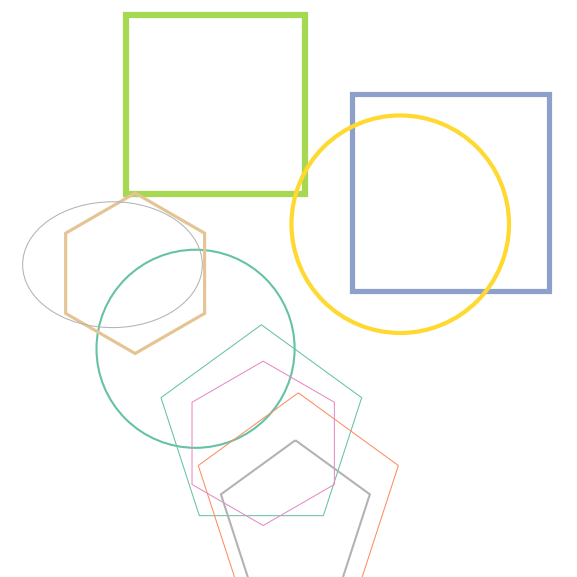[{"shape": "pentagon", "thickness": 0.5, "radius": 0.91, "center": [0.453, 0.254]}, {"shape": "circle", "thickness": 1, "radius": 0.86, "center": [0.339, 0.395]}, {"shape": "pentagon", "thickness": 0.5, "radius": 0.91, "center": [0.517, 0.137]}, {"shape": "square", "thickness": 2.5, "radius": 0.85, "center": [0.781, 0.665]}, {"shape": "hexagon", "thickness": 0.5, "radius": 0.71, "center": [0.456, 0.231]}, {"shape": "square", "thickness": 3, "radius": 0.78, "center": [0.374, 0.819]}, {"shape": "circle", "thickness": 2, "radius": 0.94, "center": [0.693, 0.611]}, {"shape": "hexagon", "thickness": 1.5, "radius": 0.69, "center": [0.234, 0.526]}, {"shape": "oval", "thickness": 0.5, "radius": 0.78, "center": [0.195, 0.541]}, {"shape": "pentagon", "thickness": 1, "radius": 0.68, "center": [0.512, 0.101]}]